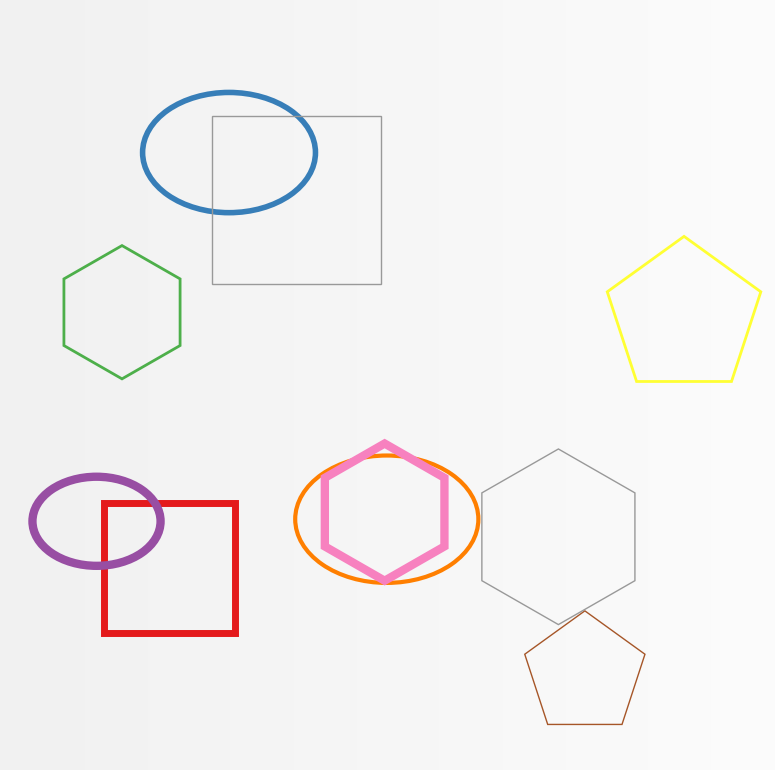[{"shape": "square", "thickness": 2.5, "radius": 0.42, "center": [0.219, 0.263]}, {"shape": "oval", "thickness": 2, "radius": 0.56, "center": [0.296, 0.802]}, {"shape": "hexagon", "thickness": 1, "radius": 0.43, "center": [0.157, 0.595]}, {"shape": "oval", "thickness": 3, "radius": 0.41, "center": [0.125, 0.323]}, {"shape": "oval", "thickness": 1.5, "radius": 0.59, "center": [0.499, 0.326]}, {"shape": "pentagon", "thickness": 1, "radius": 0.52, "center": [0.883, 0.589]}, {"shape": "pentagon", "thickness": 0.5, "radius": 0.41, "center": [0.755, 0.125]}, {"shape": "hexagon", "thickness": 3, "radius": 0.45, "center": [0.496, 0.335]}, {"shape": "square", "thickness": 0.5, "radius": 0.55, "center": [0.383, 0.74]}, {"shape": "hexagon", "thickness": 0.5, "radius": 0.57, "center": [0.721, 0.303]}]